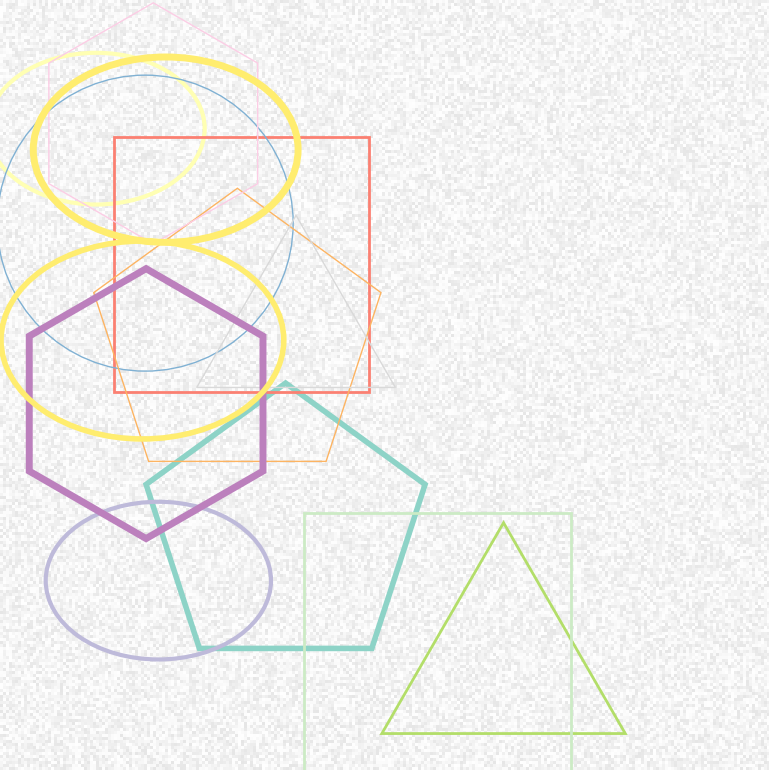[{"shape": "pentagon", "thickness": 2, "radius": 0.95, "center": [0.371, 0.312]}, {"shape": "oval", "thickness": 1.5, "radius": 0.7, "center": [0.125, 0.833]}, {"shape": "oval", "thickness": 1.5, "radius": 0.73, "center": [0.206, 0.246]}, {"shape": "square", "thickness": 1, "radius": 0.83, "center": [0.314, 0.656]}, {"shape": "circle", "thickness": 0.5, "radius": 0.96, "center": [0.189, 0.71]}, {"shape": "pentagon", "thickness": 0.5, "radius": 0.98, "center": [0.308, 0.559]}, {"shape": "triangle", "thickness": 1, "radius": 0.91, "center": [0.654, 0.139]}, {"shape": "hexagon", "thickness": 0.5, "radius": 0.78, "center": [0.199, 0.84]}, {"shape": "triangle", "thickness": 0.5, "radius": 0.74, "center": [0.384, 0.571]}, {"shape": "hexagon", "thickness": 2.5, "radius": 0.88, "center": [0.19, 0.476]}, {"shape": "square", "thickness": 1, "radius": 0.87, "center": [0.568, 0.16]}, {"shape": "oval", "thickness": 2, "radius": 0.92, "center": [0.185, 0.558]}, {"shape": "oval", "thickness": 2.5, "radius": 0.86, "center": [0.215, 0.806]}]